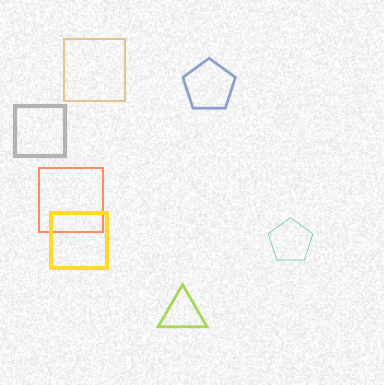[{"shape": "pentagon", "thickness": 0.5, "radius": 0.3, "center": [0.755, 0.374]}, {"shape": "square", "thickness": 1.5, "radius": 0.42, "center": [0.185, 0.48]}, {"shape": "pentagon", "thickness": 2, "radius": 0.36, "center": [0.543, 0.777]}, {"shape": "triangle", "thickness": 2, "radius": 0.37, "center": [0.474, 0.188]}, {"shape": "square", "thickness": 3, "radius": 0.36, "center": [0.206, 0.375]}, {"shape": "square", "thickness": 1.5, "radius": 0.4, "center": [0.245, 0.818]}, {"shape": "square", "thickness": 3, "radius": 0.32, "center": [0.103, 0.66]}]